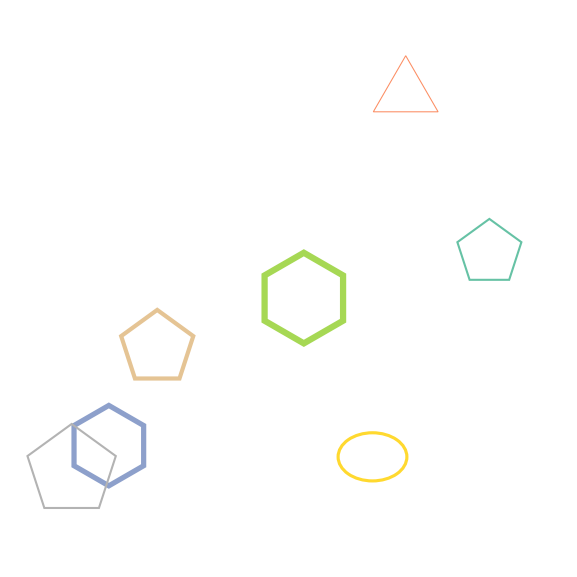[{"shape": "pentagon", "thickness": 1, "radius": 0.29, "center": [0.847, 0.562]}, {"shape": "triangle", "thickness": 0.5, "radius": 0.32, "center": [0.703, 0.838]}, {"shape": "hexagon", "thickness": 2.5, "radius": 0.35, "center": [0.188, 0.227]}, {"shape": "hexagon", "thickness": 3, "radius": 0.39, "center": [0.526, 0.483]}, {"shape": "oval", "thickness": 1.5, "radius": 0.3, "center": [0.645, 0.208]}, {"shape": "pentagon", "thickness": 2, "radius": 0.33, "center": [0.272, 0.397]}, {"shape": "pentagon", "thickness": 1, "radius": 0.4, "center": [0.124, 0.185]}]